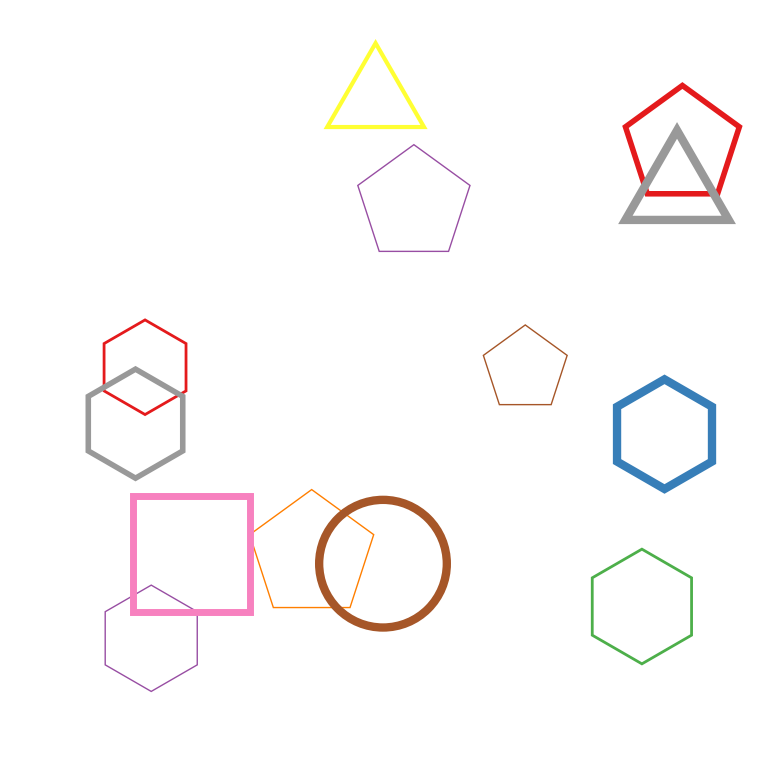[{"shape": "pentagon", "thickness": 2, "radius": 0.39, "center": [0.886, 0.811]}, {"shape": "hexagon", "thickness": 1, "radius": 0.31, "center": [0.188, 0.523]}, {"shape": "hexagon", "thickness": 3, "radius": 0.36, "center": [0.863, 0.436]}, {"shape": "hexagon", "thickness": 1, "radius": 0.37, "center": [0.834, 0.212]}, {"shape": "hexagon", "thickness": 0.5, "radius": 0.35, "center": [0.196, 0.171]}, {"shape": "pentagon", "thickness": 0.5, "radius": 0.38, "center": [0.538, 0.736]}, {"shape": "pentagon", "thickness": 0.5, "radius": 0.42, "center": [0.405, 0.279]}, {"shape": "triangle", "thickness": 1.5, "radius": 0.36, "center": [0.488, 0.871]}, {"shape": "circle", "thickness": 3, "radius": 0.41, "center": [0.497, 0.268]}, {"shape": "pentagon", "thickness": 0.5, "radius": 0.29, "center": [0.682, 0.521]}, {"shape": "square", "thickness": 2.5, "radius": 0.38, "center": [0.249, 0.281]}, {"shape": "triangle", "thickness": 3, "radius": 0.39, "center": [0.879, 0.753]}, {"shape": "hexagon", "thickness": 2, "radius": 0.35, "center": [0.176, 0.45]}]